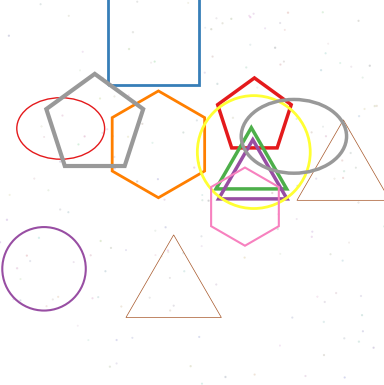[{"shape": "oval", "thickness": 1, "radius": 0.57, "center": [0.158, 0.666]}, {"shape": "pentagon", "thickness": 2.5, "radius": 0.5, "center": [0.661, 0.697]}, {"shape": "square", "thickness": 2, "radius": 0.59, "center": [0.399, 0.897]}, {"shape": "triangle", "thickness": 2.5, "radius": 0.53, "center": [0.653, 0.562]}, {"shape": "triangle", "thickness": 2.5, "radius": 0.51, "center": [0.657, 0.535]}, {"shape": "circle", "thickness": 1.5, "radius": 0.54, "center": [0.114, 0.302]}, {"shape": "hexagon", "thickness": 2, "radius": 0.69, "center": [0.411, 0.625]}, {"shape": "circle", "thickness": 2, "radius": 0.73, "center": [0.659, 0.605]}, {"shape": "triangle", "thickness": 0.5, "radius": 0.72, "center": [0.451, 0.247]}, {"shape": "triangle", "thickness": 0.5, "radius": 0.7, "center": [0.892, 0.549]}, {"shape": "hexagon", "thickness": 1.5, "radius": 0.51, "center": [0.636, 0.463]}, {"shape": "oval", "thickness": 2.5, "radius": 0.68, "center": [0.763, 0.646]}, {"shape": "pentagon", "thickness": 3, "radius": 0.66, "center": [0.246, 0.676]}]